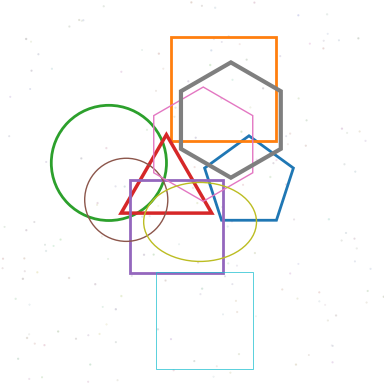[{"shape": "pentagon", "thickness": 2, "radius": 0.61, "center": [0.647, 0.526]}, {"shape": "square", "thickness": 2, "radius": 0.68, "center": [0.581, 0.769]}, {"shape": "circle", "thickness": 2, "radius": 0.75, "center": [0.283, 0.577]}, {"shape": "triangle", "thickness": 2.5, "radius": 0.68, "center": [0.432, 0.514]}, {"shape": "square", "thickness": 2, "radius": 0.6, "center": [0.459, 0.412]}, {"shape": "circle", "thickness": 1, "radius": 0.54, "center": [0.328, 0.481]}, {"shape": "hexagon", "thickness": 1, "radius": 0.74, "center": [0.528, 0.625]}, {"shape": "hexagon", "thickness": 3, "radius": 0.75, "center": [0.6, 0.688]}, {"shape": "oval", "thickness": 1, "radius": 0.73, "center": [0.52, 0.424]}, {"shape": "square", "thickness": 0.5, "radius": 0.63, "center": [0.531, 0.167]}]